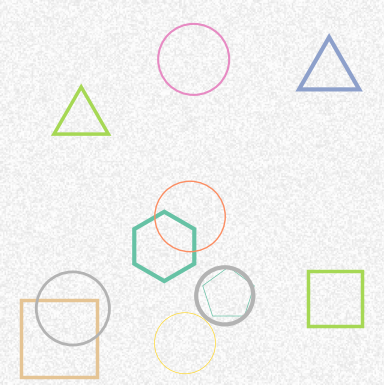[{"shape": "hexagon", "thickness": 3, "radius": 0.45, "center": [0.427, 0.36]}, {"shape": "pentagon", "thickness": 0.5, "radius": 0.35, "center": [0.594, 0.236]}, {"shape": "circle", "thickness": 1, "radius": 0.46, "center": [0.494, 0.438]}, {"shape": "triangle", "thickness": 3, "radius": 0.45, "center": [0.855, 0.813]}, {"shape": "circle", "thickness": 1.5, "radius": 0.46, "center": [0.503, 0.846]}, {"shape": "triangle", "thickness": 2.5, "radius": 0.41, "center": [0.211, 0.693]}, {"shape": "square", "thickness": 2.5, "radius": 0.35, "center": [0.87, 0.224]}, {"shape": "circle", "thickness": 0.5, "radius": 0.4, "center": [0.48, 0.109]}, {"shape": "square", "thickness": 2.5, "radius": 0.5, "center": [0.154, 0.121]}, {"shape": "circle", "thickness": 3, "radius": 0.37, "center": [0.584, 0.232]}, {"shape": "circle", "thickness": 2, "radius": 0.47, "center": [0.189, 0.199]}]